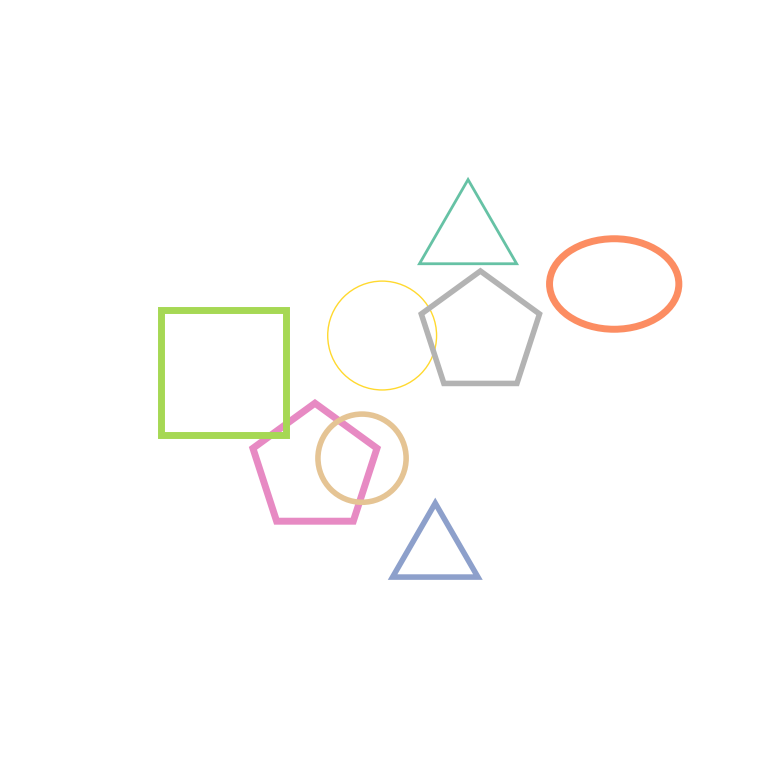[{"shape": "triangle", "thickness": 1, "radius": 0.36, "center": [0.608, 0.694]}, {"shape": "oval", "thickness": 2.5, "radius": 0.42, "center": [0.798, 0.631]}, {"shape": "triangle", "thickness": 2, "radius": 0.32, "center": [0.565, 0.283]}, {"shape": "pentagon", "thickness": 2.5, "radius": 0.42, "center": [0.409, 0.392]}, {"shape": "square", "thickness": 2.5, "radius": 0.41, "center": [0.29, 0.516]}, {"shape": "circle", "thickness": 0.5, "radius": 0.35, "center": [0.496, 0.564]}, {"shape": "circle", "thickness": 2, "radius": 0.29, "center": [0.47, 0.405]}, {"shape": "pentagon", "thickness": 2, "radius": 0.4, "center": [0.624, 0.567]}]